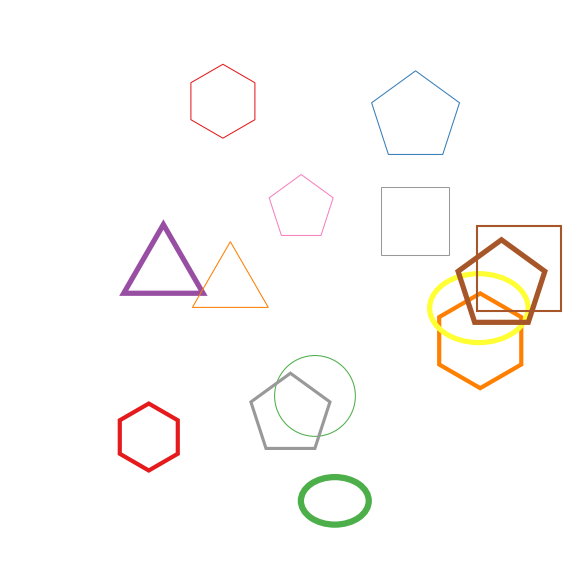[{"shape": "hexagon", "thickness": 0.5, "radius": 0.32, "center": [0.386, 0.824]}, {"shape": "hexagon", "thickness": 2, "radius": 0.29, "center": [0.258, 0.242]}, {"shape": "pentagon", "thickness": 0.5, "radius": 0.4, "center": [0.72, 0.796]}, {"shape": "oval", "thickness": 3, "radius": 0.29, "center": [0.58, 0.132]}, {"shape": "circle", "thickness": 0.5, "radius": 0.35, "center": [0.545, 0.314]}, {"shape": "triangle", "thickness": 2.5, "radius": 0.4, "center": [0.283, 0.531]}, {"shape": "triangle", "thickness": 0.5, "radius": 0.38, "center": [0.399, 0.505]}, {"shape": "hexagon", "thickness": 2, "radius": 0.41, "center": [0.832, 0.409]}, {"shape": "oval", "thickness": 2.5, "radius": 0.43, "center": [0.829, 0.466]}, {"shape": "square", "thickness": 1, "radius": 0.37, "center": [0.899, 0.534]}, {"shape": "pentagon", "thickness": 2.5, "radius": 0.39, "center": [0.868, 0.505]}, {"shape": "pentagon", "thickness": 0.5, "radius": 0.29, "center": [0.522, 0.639]}, {"shape": "pentagon", "thickness": 1.5, "radius": 0.36, "center": [0.503, 0.281]}, {"shape": "square", "thickness": 0.5, "radius": 0.29, "center": [0.718, 0.617]}]